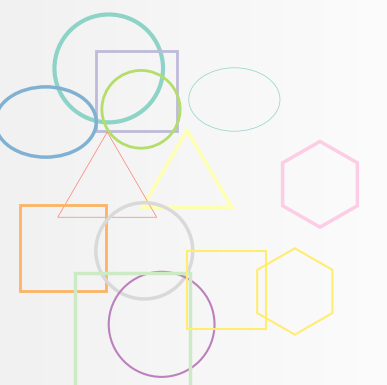[{"shape": "oval", "thickness": 0.5, "radius": 0.59, "center": [0.605, 0.742]}, {"shape": "circle", "thickness": 3, "radius": 0.7, "center": [0.281, 0.822]}, {"shape": "triangle", "thickness": 2.5, "radius": 0.67, "center": [0.483, 0.528]}, {"shape": "square", "thickness": 2, "radius": 0.52, "center": [0.353, 0.764]}, {"shape": "triangle", "thickness": 0.5, "radius": 0.74, "center": [0.277, 0.509]}, {"shape": "oval", "thickness": 2.5, "radius": 0.65, "center": [0.118, 0.683]}, {"shape": "square", "thickness": 2, "radius": 0.56, "center": [0.162, 0.357]}, {"shape": "circle", "thickness": 2, "radius": 0.5, "center": [0.364, 0.716]}, {"shape": "hexagon", "thickness": 2.5, "radius": 0.56, "center": [0.826, 0.521]}, {"shape": "circle", "thickness": 2.5, "radius": 0.63, "center": [0.372, 0.349]}, {"shape": "circle", "thickness": 1.5, "radius": 0.68, "center": [0.417, 0.158]}, {"shape": "square", "thickness": 2.5, "radius": 0.74, "center": [0.342, 0.143]}, {"shape": "hexagon", "thickness": 1.5, "radius": 0.56, "center": [0.761, 0.243]}, {"shape": "square", "thickness": 1.5, "radius": 0.51, "center": [0.584, 0.248]}]